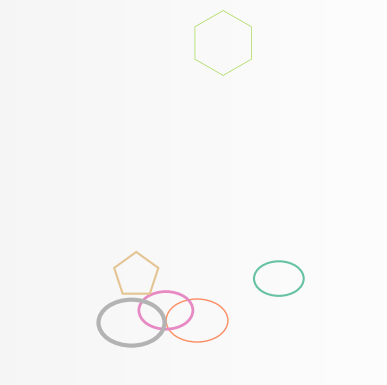[{"shape": "oval", "thickness": 1.5, "radius": 0.32, "center": [0.72, 0.276]}, {"shape": "oval", "thickness": 1, "radius": 0.4, "center": [0.508, 0.167]}, {"shape": "oval", "thickness": 2, "radius": 0.35, "center": [0.428, 0.194]}, {"shape": "hexagon", "thickness": 0.5, "radius": 0.42, "center": [0.576, 0.888]}, {"shape": "pentagon", "thickness": 1.5, "radius": 0.3, "center": [0.352, 0.286]}, {"shape": "oval", "thickness": 3, "radius": 0.43, "center": [0.339, 0.162]}]